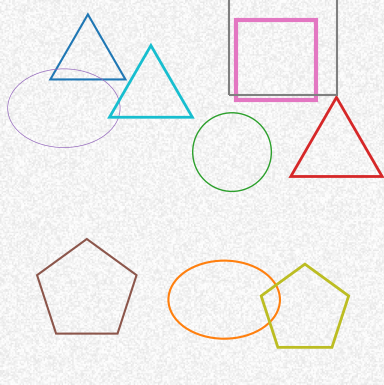[{"shape": "triangle", "thickness": 1.5, "radius": 0.56, "center": [0.228, 0.85]}, {"shape": "oval", "thickness": 1.5, "radius": 0.72, "center": [0.582, 0.222]}, {"shape": "circle", "thickness": 1, "radius": 0.51, "center": [0.603, 0.605]}, {"shape": "triangle", "thickness": 2, "radius": 0.68, "center": [0.874, 0.61]}, {"shape": "oval", "thickness": 0.5, "radius": 0.73, "center": [0.166, 0.719]}, {"shape": "pentagon", "thickness": 1.5, "radius": 0.68, "center": [0.225, 0.243]}, {"shape": "square", "thickness": 3, "radius": 0.52, "center": [0.718, 0.845]}, {"shape": "square", "thickness": 1.5, "radius": 0.7, "center": [0.735, 0.893]}, {"shape": "pentagon", "thickness": 2, "radius": 0.6, "center": [0.792, 0.194]}, {"shape": "triangle", "thickness": 2, "radius": 0.62, "center": [0.392, 0.758]}]